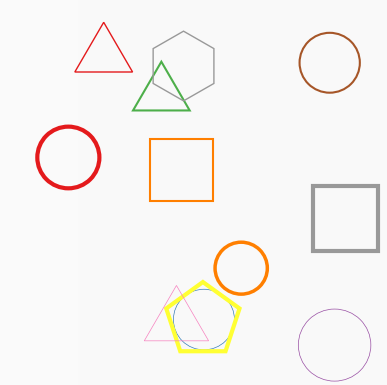[{"shape": "circle", "thickness": 3, "radius": 0.4, "center": [0.176, 0.591]}, {"shape": "triangle", "thickness": 1, "radius": 0.43, "center": [0.268, 0.856]}, {"shape": "circle", "thickness": 0.5, "radius": 0.39, "center": [0.526, 0.17]}, {"shape": "triangle", "thickness": 1.5, "radius": 0.42, "center": [0.416, 0.755]}, {"shape": "circle", "thickness": 0.5, "radius": 0.47, "center": [0.863, 0.104]}, {"shape": "circle", "thickness": 2.5, "radius": 0.34, "center": [0.622, 0.303]}, {"shape": "square", "thickness": 1.5, "radius": 0.41, "center": [0.467, 0.559]}, {"shape": "pentagon", "thickness": 3, "radius": 0.5, "center": [0.524, 0.168]}, {"shape": "circle", "thickness": 1.5, "radius": 0.39, "center": [0.851, 0.837]}, {"shape": "triangle", "thickness": 0.5, "radius": 0.48, "center": [0.455, 0.163]}, {"shape": "square", "thickness": 3, "radius": 0.42, "center": [0.891, 0.433]}, {"shape": "hexagon", "thickness": 1, "radius": 0.45, "center": [0.474, 0.829]}]